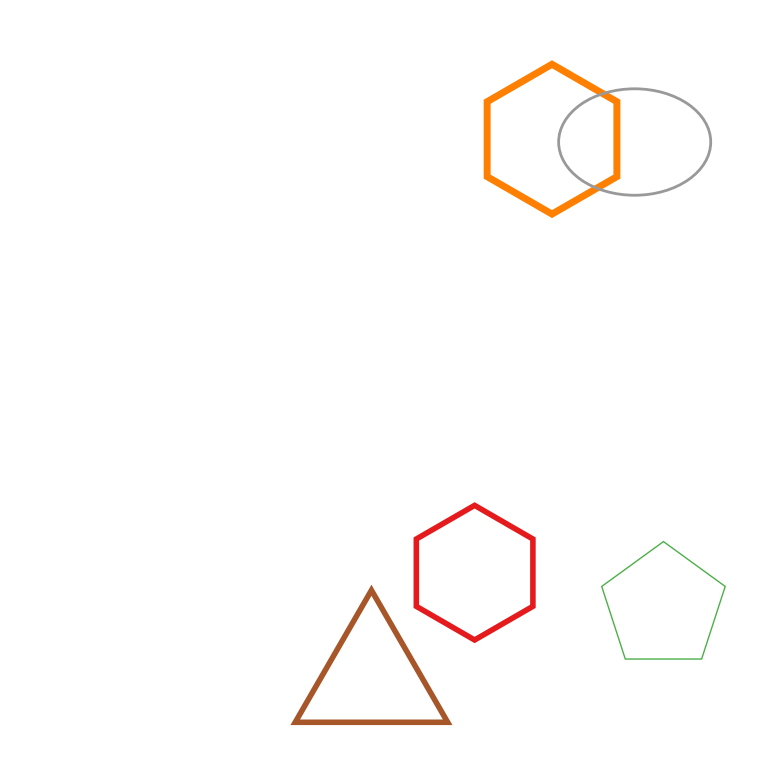[{"shape": "hexagon", "thickness": 2, "radius": 0.44, "center": [0.616, 0.256]}, {"shape": "pentagon", "thickness": 0.5, "radius": 0.42, "center": [0.862, 0.212]}, {"shape": "hexagon", "thickness": 2.5, "radius": 0.49, "center": [0.717, 0.819]}, {"shape": "triangle", "thickness": 2, "radius": 0.57, "center": [0.482, 0.119]}, {"shape": "oval", "thickness": 1, "radius": 0.49, "center": [0.824, 0.816]}]